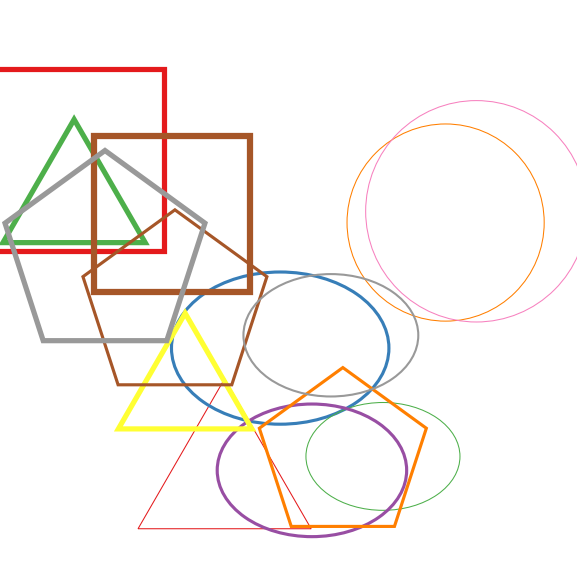[{"shape": "triangle", "thickness": 0.5, "radius": 0.87, "center": [0.389, 0.17]}, {"shape": "square", "thickness": 2.5, "radius": 0.79, "center": [0.127, 0.721]}, {"shape": "oval", "thickness": 1.5, "radius": 0.94, "center": [0.485, 0.396]}, {"shape": "triangle", "thickness": 2.5, "radius": 0.71, "center": [0.128, 0.65]}, {"shape": "oval", "thickness": 0.5, "radius": 0.67, "center": [0.663, 0.209]}, {"shape": "oval", "thickness": 1.5, "radius": 0.82, "center": [0.54, 0.185]}, {"shape": "circle", "thickness": 0.5, "radius": 0.85, "center": [0.772, 0.614]}, {"shape": "pentagon", "thickness": 1.5, "radius": 0.76, "center": [0.594, 0.211]}, {"shape": "triangle", "thickness": 2.5, "radius": 0.67, "center": [0.321, 0.323]}, {"shape": "square", "thickness": 3, "radius": 0.68, "center": [0.298, 0.629]}, {"shape": "pentagon", "thickness": 1.5, "radius": 0.84, "center": [0.303, 0.468]}, {"shape": "circle", "thickness": 0.5, "radius": 0.96, "center": [0.825, 0.633]}, {"shape": "oval", "thickness": 1, "radius": 0.76, "center": [0.573, 0.419]}, {"shape": "pentagon", "thickness": 2.5, "radius": 0.91, "center": [0.182, 0.556]}]